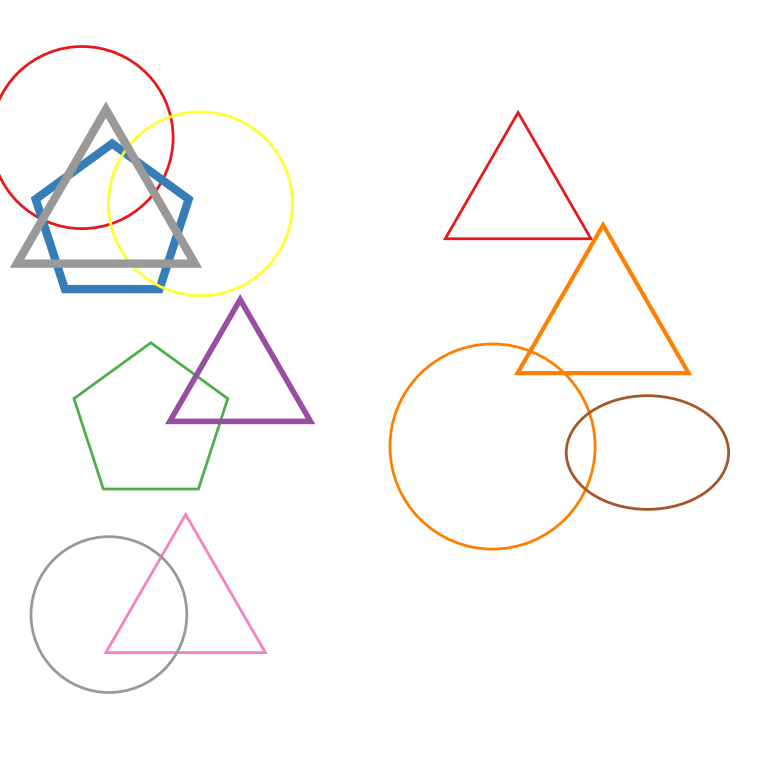[{"shape": "circle", "thickness": 1, "radius": 0.59, "center": [0.107, 0.821]}, {"shape": "triangle", "thickness": 1, "radius": 0.55, "center": [0.673, 0.745]}, {"shape": "pentagon", "thickness": 3, "radius": 0.52, "center": [0.146, 0.709]}, {"shape": "pentagon", "thickness": 1, "radius": 0.52, "center": [0.196, 0.45]}, {"shape": "triangle", "thickness": 2, "radius": 0.53, "center": [0.312, 0.505]}, {"shape": "triangle", "thickness": 1.5, "radius": 0.64, "center": [0.783, 0.58]}, {"shape": "circle", "thickness": 1, "radius": 0.67, "center": [0.64, 0.42]}, {"shape": "circle", "thickness": 1, "radius": 0.6, "center": [0.26, 0.735]}, {"shape": "oval", "thickness": 1, "radius": 0.53, "center": [0.841, 0.412]}, {"shape": "triangle", "thickness": 1, "radius": 0.6, "center": [0.241, 0.212]}, {"shape": "circle", "thickness": 1, "radius": 0.51, "center": [0.141, 0.202]}, {"shape": "triangle", "thickness": 3, "radius": 0.67, "center": [0.138, 0.724]}]